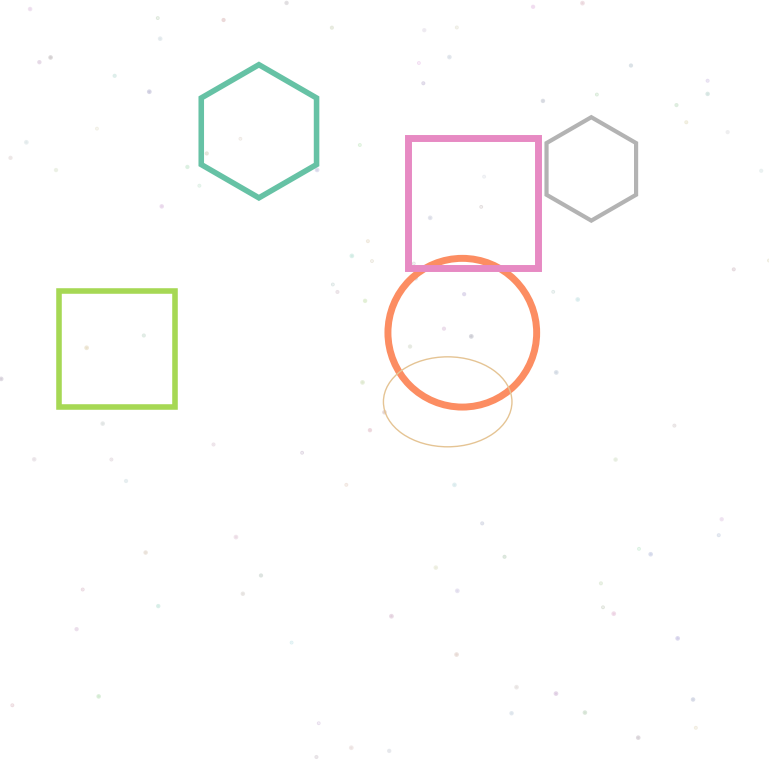[{"shape": "hexagon", "thickness": 2, "radius": 0.43, "center": [0.336, 0.83]}, {"shape": "circle", "thickness": 2.5, "radius": 0.48, "center": [0.6, 0.568]}, {"shape": "square", "thickness": 2.5, "radius": 0.42, "center": [0.614, 0.737]}, {"shape": "square", "thickness": 2, "radius": 0.38, "center": [0.152, 0.547]}, {"shape": "oval", "thickness": 0.5, "radius": 0.42, "center": [0.581, 0.478]}, {"shape": "hexagon", "thickness": 1.5, "radius": 0.34, "center": [0.768, 0.781]}]